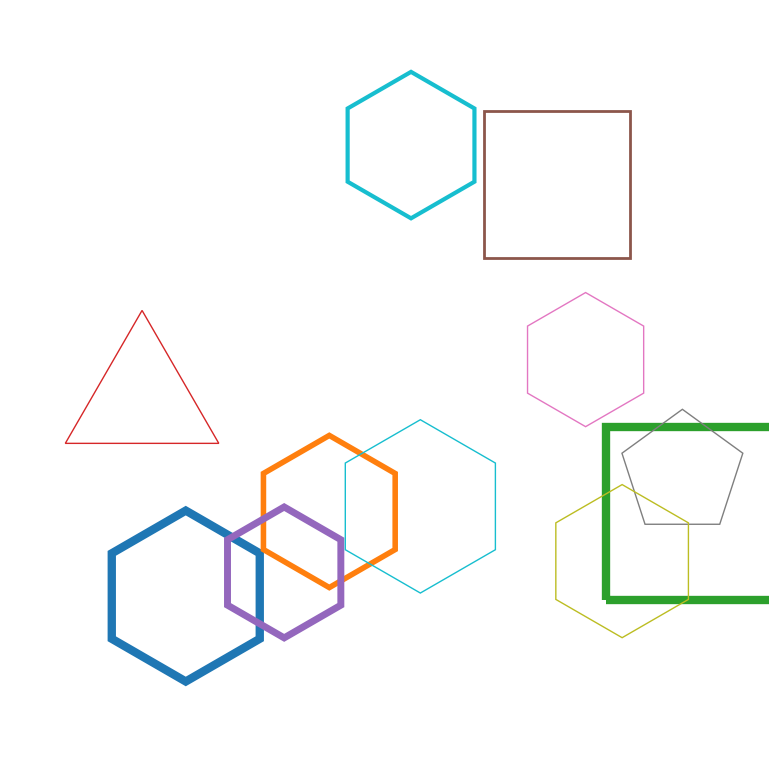[{"shape": "hexagon", "thickness": 3, "radius": 0.55, "center": [0.241, 0.226]}, {"shape": "hexagon", "thickness": 2, "radius": 0.49, "center": [0.428, 0.336]}, {"shape": "square", "thickness": 3, "radius": 0.56, "center": [0.9, 0.333]}, {"shape": "triangle", "thickness": 0.5, "radius": 0.58, "center": [0.184, 0.482]}, {"shape": "hexagon", "thickness": 2.5, "radius": 0.42, "center": [0.369, 0.257]}, {"shape": "square", "thickness": 1, "radius": 0.48, "center": [0.723, 0.76]}, {"shape": "hexagon", "thickness": 0.5, "radius": 0.44, "center": [0.761, 0.533]}, {"shape": "pentagon", "thickness": 0.5, "radius": 0.41, "center": [0.886, 0.386]}, {"shape": "hexagon", "thickness": 0.5, "radius": 0.5, "center": [0.808, 0.271]}, {"shape": "hexagon", "thickness": 0.5, "radius": 0.56, "center": [0.546, 0.342]}, {"shape": "hexagon", "thickness": 1.5, "radius": 0.48, "center": [0.534, 0.812]}]